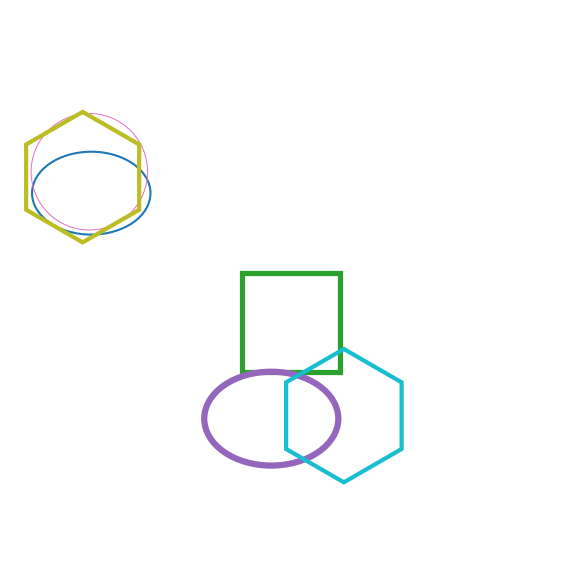[{"shape": "oval", "thickness": 1, "radius": 0.51, "center": [0.158, 0.665]}, {"shape": "square", "thickness": 2.5, "radius": 0.43, "center": [0.504, 0.441]}, {"shape": "oval", "thickness": 3, "radius": 0.58, "center": [0.47, 0.274]}, {"shape": "circle", "thickness": 0.5, "radius": 0.5, "center": [0.155, 0.702]}, {"shape": "hexagon", "thickness": 2, "radius": 0.57, "center": [0.143, 0.692]}, {"shape": "hexagon", "thickness": 2, "radius": 0.58, "center": [0.595, 0.279]}]